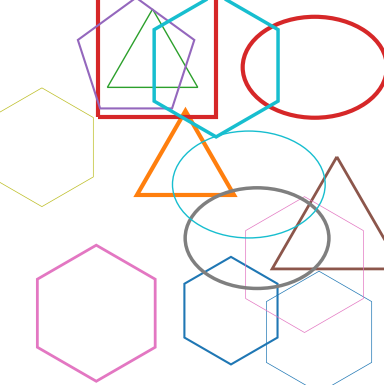[{"shape": "hexagon", "thickness": 1.5, "radius": 0.7, "center": [0.6, 0.193]}, {"shape": "hexagon", "thickness": 0.5, "radius": 0.79, "center": [0.829, 0.138]}, {"shape": "triangle", "thickness": 3, "radius": 0.73, "center": [0.482, 0.566]}, {"shape": "triangle", "thickness": 1, "radius": 0.68, "center": [0.396, 0.841]}, {"shape": "square", "thickness": 3, "radius": 0.77, "center": [0.408, 0.851]}, {"shape": "oval", "thickness": 3, "radius": 0.94, "center": [0.818, 0.825]}, {"shape": "pentagon", "thickness": 1.5, "radius": 0.8, "center": [0.353, 0.847]}, {"shape": "triangle", "thickness": 2, "radius": 0.97, "center": [0.875, 0.399]}, {"shape": "hexagon", "thickness": 2, "radius": 0.88, "center": [0.25, 0.186]}, {"shape": "hexagon", "thickness": 0.5, "radius": 0.88, "center": [0.791, 0.313]}, {"shape": "oval", "thickness": 2.5, "radius": 0.93, "center": [0.668, 0.381]}, {"shape": "hexagon", "thickness": 0.5, "radius": 0.77, "center": [0.109, 0.618]}, {"shape": "oval", "thickness": 1, "radius": 0.99, "center": [0.646, 0.521]}, {"shape": "hexagon", "thickness": 2.5, "radius": 0.93, "center": [0.561, 0.83]}]